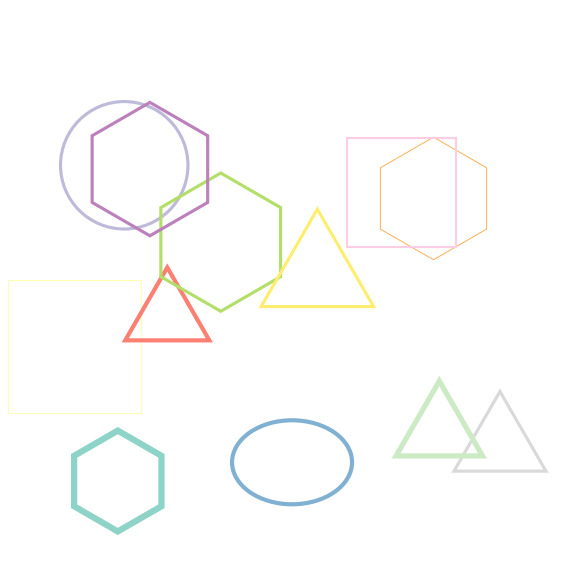[{"shape": "hexagon", "thickness": 3, "radius": 0.44, "center": [0.204, 0.166]}, {"shape": "square", "thickness": 0.5, "radius": 0.58, "center": [0.13, 0.399]}, {"shape": "circle", "thickness": 1.5, "radius": 0.55, "center": [0.215, 0.713]}, {"shape": "triangle", "thickness": 2, "radius": 0.42, "center": [0.29, 0.452]}, {"shape": "oval", "thickness": 2, "radius": 0.52, "center": [0.506, 0.199]}, {"shape": "hexagon", "thickness": 0.5, "radius": 0.53, "center": [0.751, 0.656]}, {"shape": "hexagon", "thickness": 1.5, "radius": 0.6, "center": [0.382, 0.58]}, {"shape": "square", "thickness": 1, "radius": 0.47, "center": [0.695, 0.666]}, {"shape": "triangle", "thickness": 1.5, "radius": 0.46, "center": [0.866, 0.229]}, {"shape": "hexagon", "thickness": 1.5, "radius": 0.58, "center": [0.26, 0.706]}, {"shape": "triangle", "thickness": 2.5, "radius": 0.43, "center": [0.761, 0.253]}, {"shape": "triangle", "thickness": 1.5, "radius": 0.56, "center": [0.55, 0.525]}]